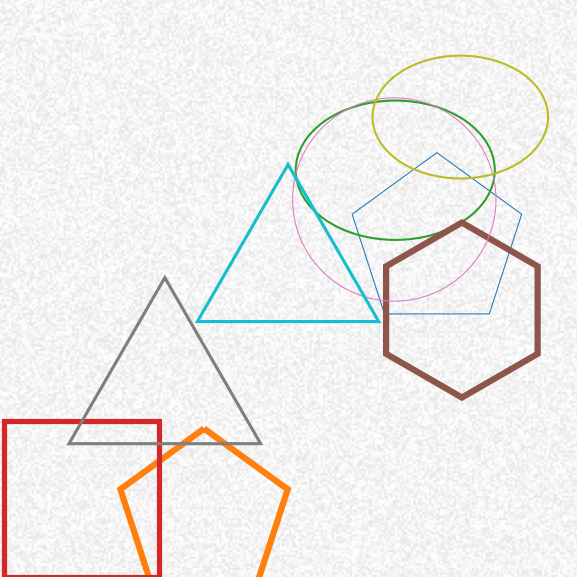[{"shape": "pentagon", "thickness": 0.5, "radius": 0.77, "center": [0.757, 0.58]}, {"shape": "pentagon", "thickness": 3, "radius": 0.76, "center": [0.353, 0.105]}, {"shape": "oval", "thickness": 1, "radius": 0.86, "center": [0.684, 0.704]}, {"shape": "square", "thickness": 2.5, "radius": 0.67, "center": [0.141, 0.135]}, {"shape": "hexagon", "thickness": 3, "radius": 0.76, "center": [0.8, 0.462]}, {"shape": "circle", "thickness": 0.5, "radius": 0.88, "center": [0.683, 0.654]}, {"shape": "triangle", "thickness": 1.5, "radius": 0.96, "center": [0.285, 0.327]}, {"shape": "oval", "thickness": 1, "radius": 0.76, "center": [0.797, 0.796]}, {"shape": "triangle", "thickness": 1.5, "radius": 0.91, "center": [0.499, 0.533]}]